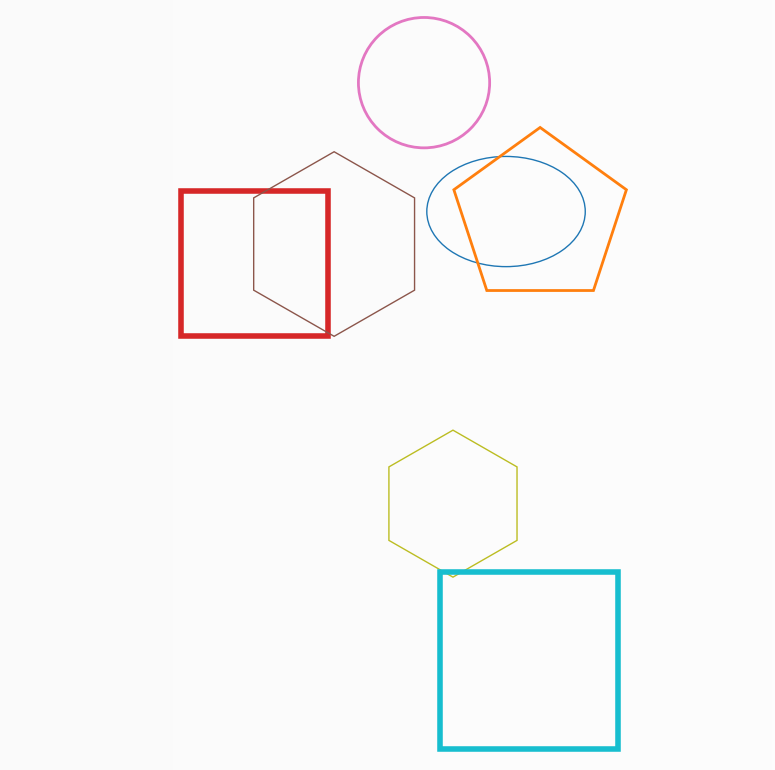[{"shape": "oval", "thickness": 0.5, "radius": 0.51, "center": [0.653, 0.725]}, {"shape": "pentagon", "thickness": 1, "radius": 0.59, "center": [0.697, 0.717]}, {"shape": "square", "thickness": 2, "radius": 0.47, "center": [0.329, 0.658]}, {"shape": "hexagon", "thickness": 0.5, "radius": 0.6, "center": [0.431, 0.683]}, {"shape": "circle", "thickness": 1, "radius": 0.42, "center": [0.547, 0.893]}, {"shape": "hexagon", "thickness": 0.5, "radius": 0.48, "center": [0.584, 0.346]}, {"shape": "square", "thickness": 2, "radius": 0.57, "center": [0.683, 0.142]}]